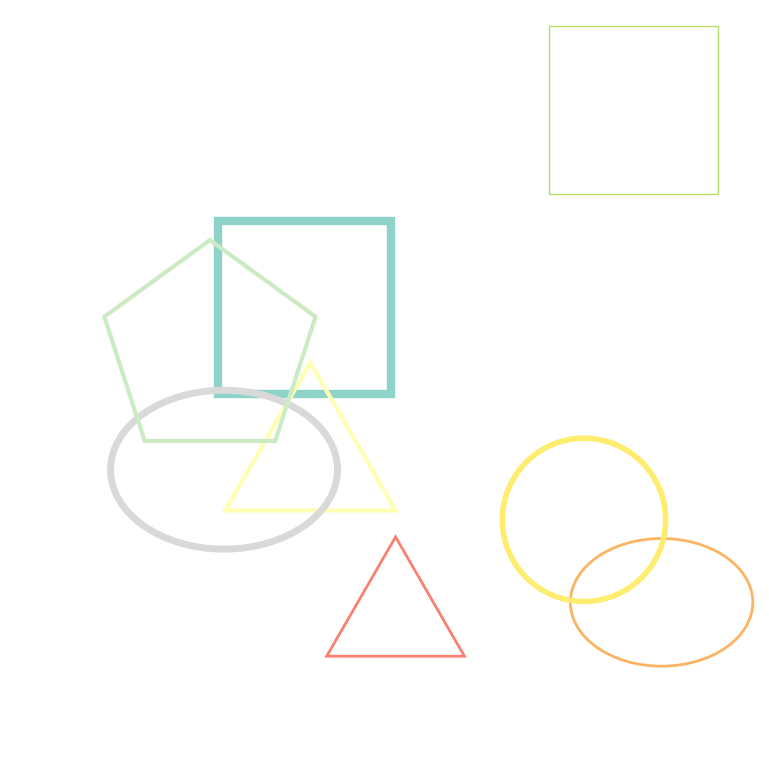[{"shape": "square", "thickness": 3, "radius": 0.56, "center": [0.395, 0.6]}, {"shape": "triangle", "thickness": 1.5, "radius": 0.64, "center": [0.403, 0.401]}, {"shape": "triangle", "thickness": 1, "radius": 0.52, "center": [0.514, 0.199]}, {"shape": "oval", "thickness": 1, "radius": 0.59, "center": [0.859, 0.218]}, {"shape": "square", "thickness": 0.5, "radius": 0.55, "center": [0.823, 0.857]}, {"shape": "oval", "thickness": 2.5, "radius": 0.74, "center": [0.291, 0.39]}, {"shape": "pentagon", "thickness": 1.5, "radius": 0.72, "center": [0.273, 0.544]}, {"shape": "circle", "thickness": 2, "radius": 0.53, "center": [0.758, 0.325]}]